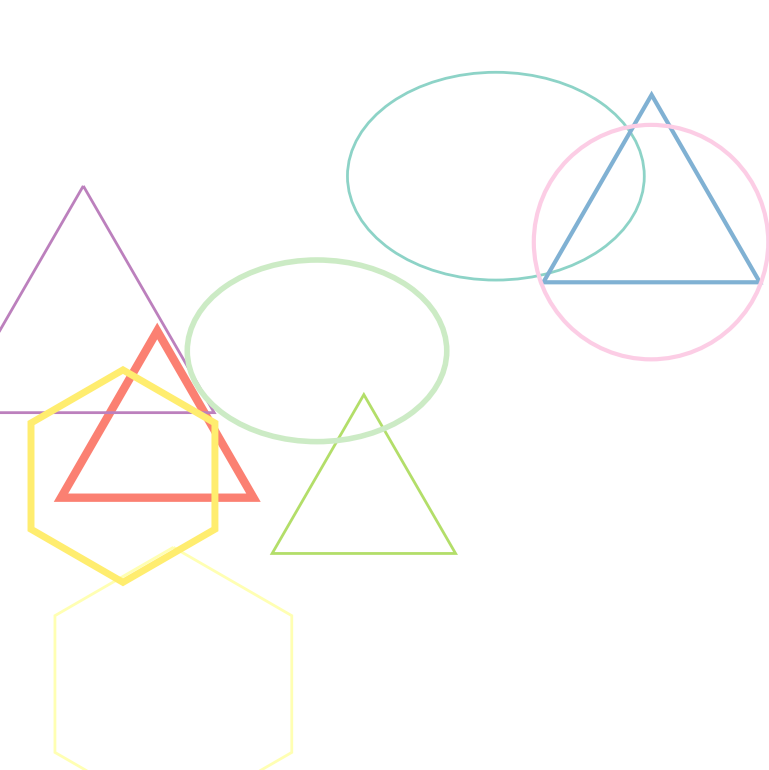[{"shape": "oval", "thickness": 1, "radius": 0.96, "center": [0.644, 0.771]}, {"shape": "hexagon", "thickness": 1, "radius": 0.89, "center": [0.225, 0.112]}, {"shape": "triangle", "thickness": 3, "radius": 0.72, "center": [0.204, 0.426]}, {"shape": "triangle", "thickness": 1.5, "radius": 0.81, "center": [0.846, 0.715]}, {"shape": "triangle", "thickness": 1, "radius": 0.69, "center": [0.473, 0.35]}, {"shape": "circle", "thickness": 1.5, "radius": 0.76, "center": [0.845, 0.686]}, {"shape": "triangle", "thickness": 1, "radius": 0.98, "center": [0.108, 0.562]}, {"shape": "oval", "thickness": 2, "radius": 0.84, "center": [0.412, 0.544]}, {"shape": "hexagon", "thickness": 2.5, "radius": 0.69, "center": [0.16, 0.382]}]